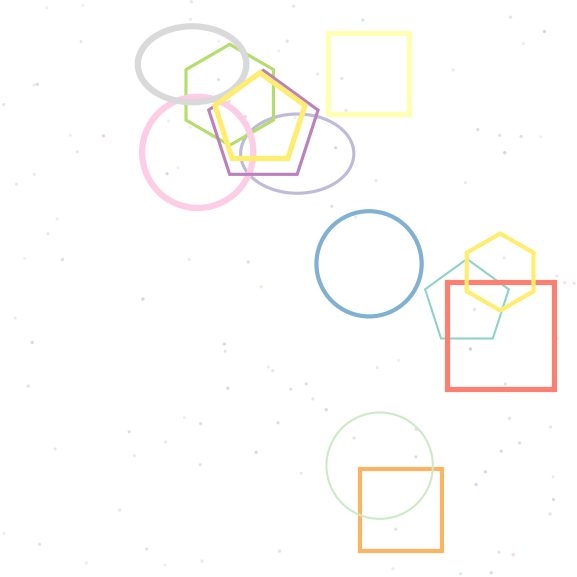[{"shape": "pentagon", "thickness": 1, "radius": 0.38, "center": [0.809, 0.475]}, {"shape": "square", "thickness": 2.5, "radius": 0.35, "center": [0.638, 0.872]}, {"shape": "oval", "thickness": 1.5, "radius": 0.49, "center": [0.515, 0.733]}, {"shape": "square", "thickness": 2.5, "radius": 0.47, "center": [0.867, 0.418]}, {"shape": "circle", "thickness": 2, "radius": 0.46, "center": [0.639, 0.542]}, {"shape": "square", "thickness": 2, "radius": 0.36, "center": [0.695, 0.116]}, {"shape": "hexagon", "thickness": 1.5, "radius": 0.44, "center": [0.398, 0.835]}, {"shape": "circle", "thickness": 3, "radius": 0.48, "center": [0.342, 0.735]}, {"shape": "oval", "thickness": 3, "radius": 0.47, "center": [0.333, 0.888]}, {"shape": "pentagon", "thickness": 1.5, "radius": 0.5, "center": [0.456, 0.778]}, {"shape": "circle", "thickness": 1, "radius": 0.46, "center": [0.657, 0.193]}, {"shape": "pentagon", "thickness": 2.5, "radius": 0.41, "center": [0.45, 0.791]}, {"shape": "hexagon", "thickness": 2, "radius": 0.33, "center": [0.866, 0.528]}]